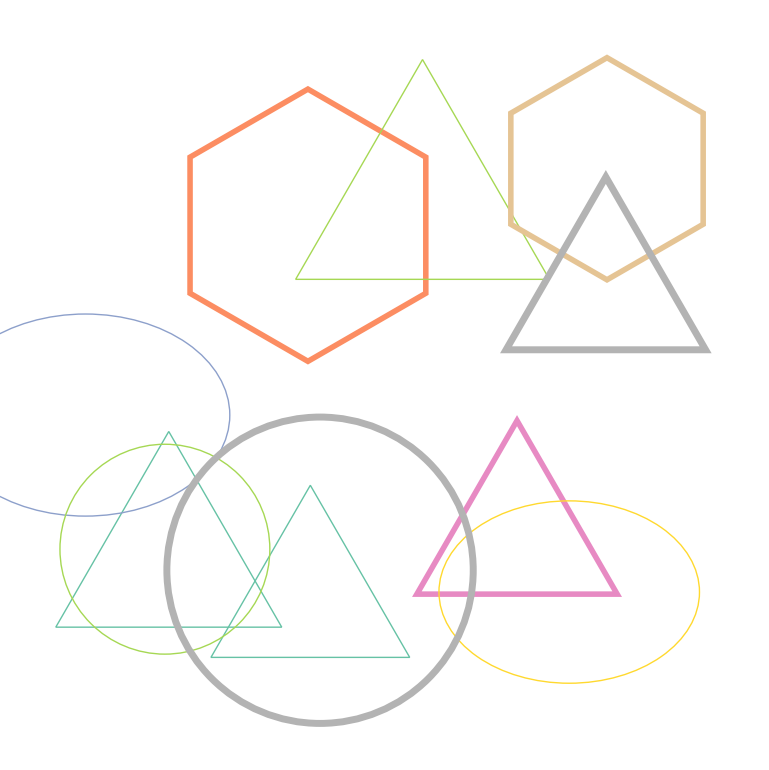[{"shape": "triangle", "thickness": 0.5, "radius": 0.85, "center": [0.219, 0.27]}, {"shape": "triangle", "thickness": 0.5, "radius": 0.75, "center": [0.403, 0.221]}, {"shape": "hexagon", "thickness": 2, "radius": 0.88, "center": [0.4, 0.708]}, {"shape": "oval", "thickness": 0.5, "radius": 0.94, "center": [0.111, 0.461]}, {"shape": "triangle", "thickness": 2, "radius": 0.75, "center": [0.671, 0.303]}, {"shape": "circle", "thickness": 0.5, "radius": 0.68, "center": [0.214, 0.287]}, {"shape": "triangle", "thickness": 0.5, "radius": 0.95, "center": [0.549, 0.732]}, {"shape": "oval", "thickness": 0.5, "radius": 0.85, "center": [0.739, 0.231]}, {"shape": "hexagon", "thickness": 2, "radius": 0.72, "center": [0.788, 0.781]}, {"shape": "triangle", "thickness": 2.5, "radius": 0.75, "center": [0.787, 0.621]}, {"shape": "circle", "thickness": 2.5, "radius": 0.99, "center": [0.416, 0.259]}]